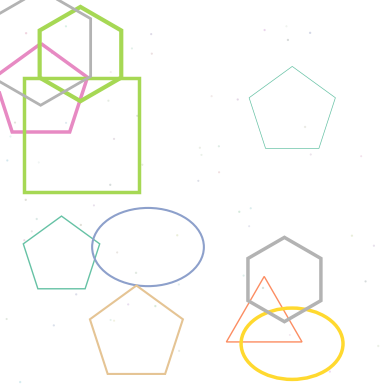[{"shape": "pentagon", "thickness": 1, "radius": 0.52, "center": [0.16, 0.334]}, {"shape": "pentagon", "thickness": 0.5, "radius": 0.59, "center": [0.759, 0.71]}, {"shape": "triangle", "thickness": 1, "radius": 0.57, "center": [0.686, 0.169]}, {"shape": "oval", "thickness": 1.5, "radius": 0.73, "center": [0.384, 0.358]}, {"shape": "pentagon", "thickness": 2.5, "radius": 0.64, "center": [0.106, 0.76]}, {"shape": "square", "thickness": 2.5, "radius": 0.75, "center": [0.211, 0.649]}, {"shape": "hexagon", "thickness": 3, "radius": 0.61, "center": [0.209, 0.86]}, {"shape": "oval", "thickness": 2.5, "radius": 0.66, "center": [0.759, 0.107]}, {"shape": "pentagon", "thickness": 1.5, "radius": 0.63, "center": [0.354, 0.131]}, {"shape": "hexagon", "thickness": 2.5, "radius": 0.55, "center": [0.739, 0.274]}, {"shape": "hexagon", "thickness": 2, "radius": 0.75, "center": [0.106, 0.877]}]